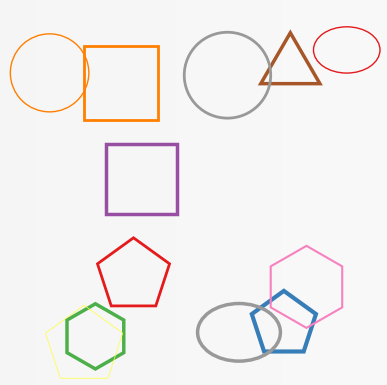[{"shape": "oval", "thickness": 1, "radius": 0.43, "center": [0.895, 0.87]}, {"shape": "pentagon", "thickness": 2, "radius": 0.49, "center": [0.345, 0.285]}, {"shape": "pentagon", "thickness": 3, "radius": 0.44, "center": [0.733, 0.157]}, {"shape": "hexagon", "thickness": 2.5, "radius": 0.42, "center": [0.246, 0.126]}, {"shape": "square", "thickness": 2.5, "radius": 0.45, "center": [0.365, 0.536]}, {"shape": "square", "thickness": 2, "radius": 0.48, "center": [0.313, 0.783]}, {"shape": "circle", "thickness": 1, "radius": 0.51, "center": [0.128, 0.811]}, {"shape": "pentagon", "thickness": 0.5, "radius": 0.52, "center": [0.217, 0.102]}, {"shape": "triangle", "thickness": 2.5, "radius": 0.44, "center": [0.749, 0.827]}, {"shape": "hexagon", "thickness": 1.5, "radius": 0.53, "center": [0.791, 0.255]}, {"shape": "oval", "thickness": 2.5, "radius": 0.53, "center": [0.617, 0.137]}, {"shape": "circle", "thickness": 2, "radius": 0.56, "center": [0.587, 0.805]}]